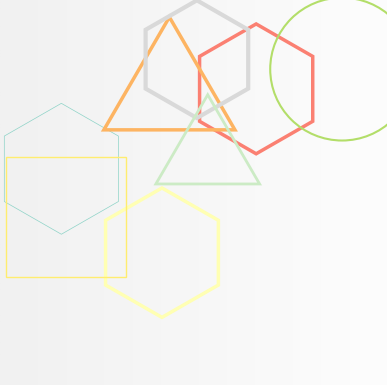[{"shape": "hexagon", "thickness": 0.5, "radius": 0.85, "center": [0.158, 0.562]}, {"shape": "hexagon", "thickness": 2.5, "radius": 0.84, "center": [0.418, 0.344]}, {"shape": "hexagon", "thickness": 2.5, "radius": 0.84, "center": [0.661, 0.769]}, {"shape": "triangle", "thickness": 2.5, "radius": 0.98, "center": [0.437, 0.76]}, {"shape": "circle", "thickness": 1.5, "radius": 0.93, "center": [0.883, 0.821]}, {"shape": "hexagon", "thickness": 3, "radius": 0.76, "center": [0.508, 0.846]}, {"shape": "triangle", "thickness": 2, "radius": 0.77, "center": [0.536, 0.599]}, {"shape": "square", "thickness": 1, "radius": 0.78, "center": [0.169, 0.436]}]